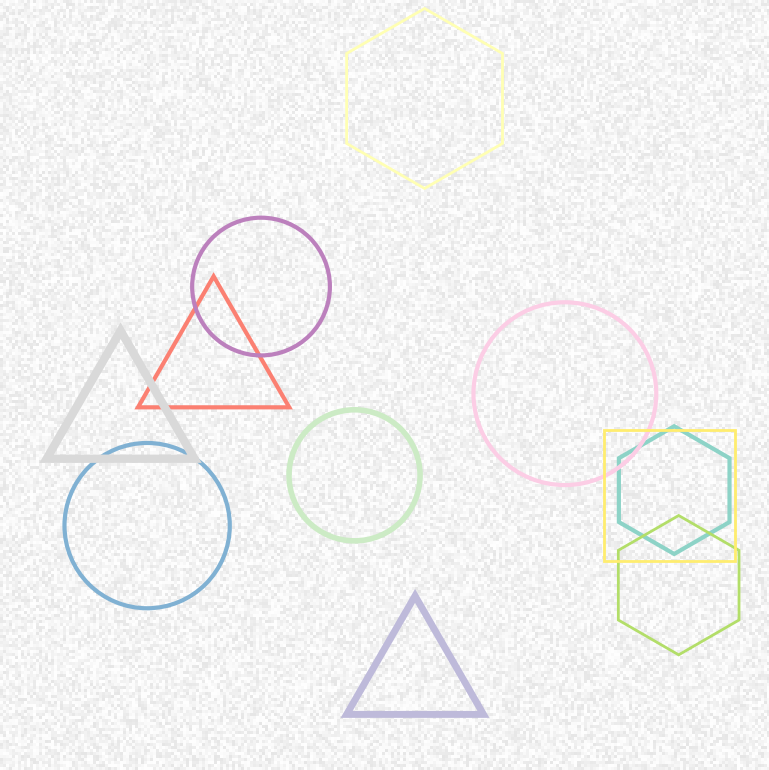[{"shape": "hexagon", "thickness": 1.5, "radius": 0.41, "center": [0.876, 0.364]}, {"shape": "hexagon", "thickness": 1, "radius": 0.58, "center": [0.551, 0.872]}, {"shape": "triangle", "thickness": 2.5, "radius": 0.51, "center": [0.539, 0.124]}, {"shape": "triangle", "thickness": 1.5, "radius": 0.57, "center": [0.277, 0.528]}, {"shape": "circle", "thickness": 1.5, "radius": 0.54, "center": [0.191, 0.317]}, {"shape": "hexagon", "thickness": 1, "radius": 0.45, "center": [0.881, 0.24]}, {"shape": "circle", "thickness": 1.5, "radius": 0.59, "center": [0.734, 0.489]}, {"shape": "triangle", "thickness": 3, "radius": 0.55, "center": [0.157, 0.46]}, {"shape": "circle", "thickness": 1.5, "radius": 0.45, "center": [0.339, 0.628]}, {"shape": "circle", "thickness": 2, "radius": 0.43, "center": [0.46, 0.383]}, {"shape": "square", "thickness": 1, "radius": 0.43, "center": [0.87, 0.356]}]